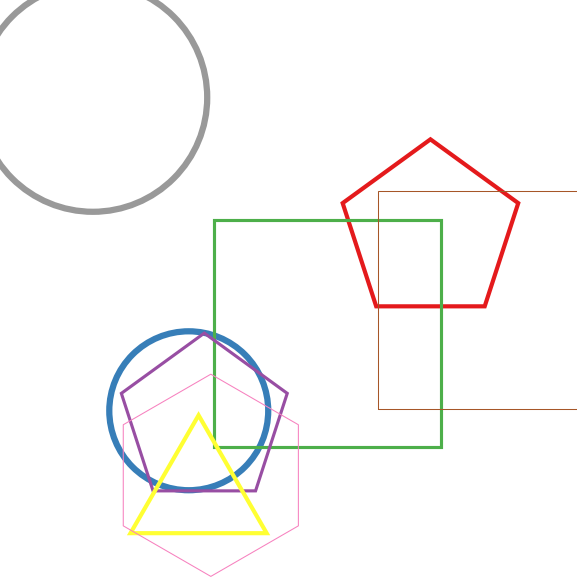[{"shape": "pentagon", "thickness": 2, "radius": 0.8, "center": [0.745, 0.598]}, {"shape": "circle", "thickness": 3, "radius": 0.69, "center": [0.327, 0.288]}, {"shape": "square", "thickness": 1.5, "radius": 0.99, "center": [0.567, 0.422]}, {"shape": "pentagon", "thickness": 1.5, "radius": 0.76, "center": [0.354, 0.271]}, {"shape": "triangle", "thickness": 2, "radius": 0.68, "center": [0.344, 0.144]}, {"shape": "square", "thickness": 0.5, "radius": 0.94, "center": [0.843, 0.479]}, {"shape": "hexagon", "thickness": 0.5, "radius": 0.88, "center": [0.365, 0.176]}, {"shape": "circle", "thickness": 3, "radius": 0.99, "center": [0.161, 0.83]}]